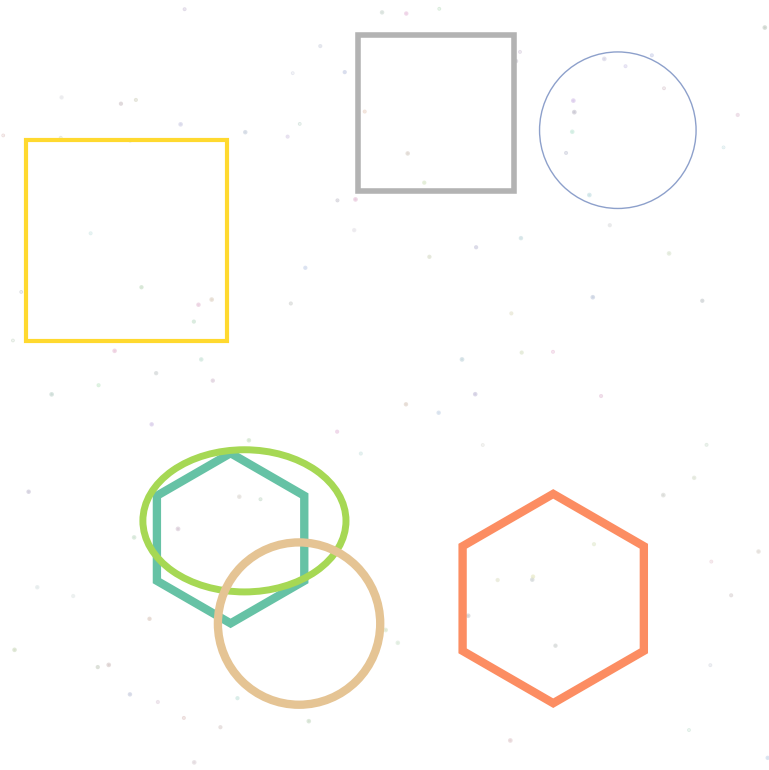[{"shape": "hexagon", "thickness": 3, "radius": 0.55, "center": [0.299, 0.301]}, {"shape": "hexagon", "thickness": 3, "radius": 0.68, "center": [0.718, 0.223]}, {"shape": "circle", "thickness": 0.5, "radius": 0.51, "center": [0.802, 0.831]}, {"shape": "oval", "thickness": 2.5, "radius": 0.66, "center": [0.317, 0.324]}, {"shape": "square", "thickness": 1.5, "radius": 0.65, "center": [0.165, 0.687]}, {"shape": "circle", "thickness": 3, "radius": 0.53, "center": [0.388, 0.19]}, {"shape": "square", "thickness": 2, "radius": 0.51, "center": [0.566, 0.853]}]